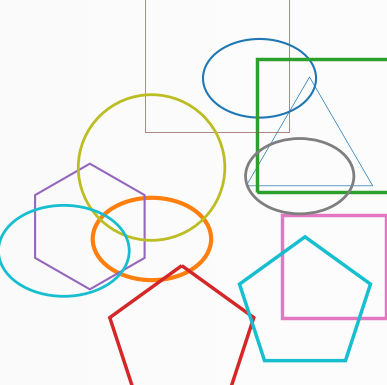[{"shape": "oval", "thickness": 1.5, "radius": 0.73, "center": [0.67, 0.797]}, {"shape": "triangle", "thickness": 0.5, "radius": 0.94, "center": [0.799, 0.612]}, {"shape": "oval", "thickness": 3, "radius": 0.76, "center": [0.392, 0.379]}, {"shape": "square", "thickness": 2.5, "radius": 0.86, "center": [0.836, 0.674]}, {"shape": "pentagon", "thickness": 2.5, "radius": 0.98, "center": [0.469, 0.115]}, {"shape": "hexagon", "thickness": 1.5, "radius": 0.82, "center": [0.232, 0.412]}, {"shape": "square", "thickness": 0.5, "radius": 0.93, "center": [0.561, 0.844]}, {"shape": "square", "thickness": 2.5, "radius": 0.67, "center": [0.862, 0.308]}, {"shape": "oval", "thickness": 2, "radius": 0.7, "center": [0.773, 0.542]}, {"shape": "circle", "thickness": 2, "radius": 0.95, "center": [0.391, 0.565]}, {"shape": "oval", "thickness": 2, "radius": 0.84, "center": [0.165, 0.349]}, {"shape": "pentagon", "thickness": 2.5, "radius": 0.89, "center": [0.787, 0.207]}]